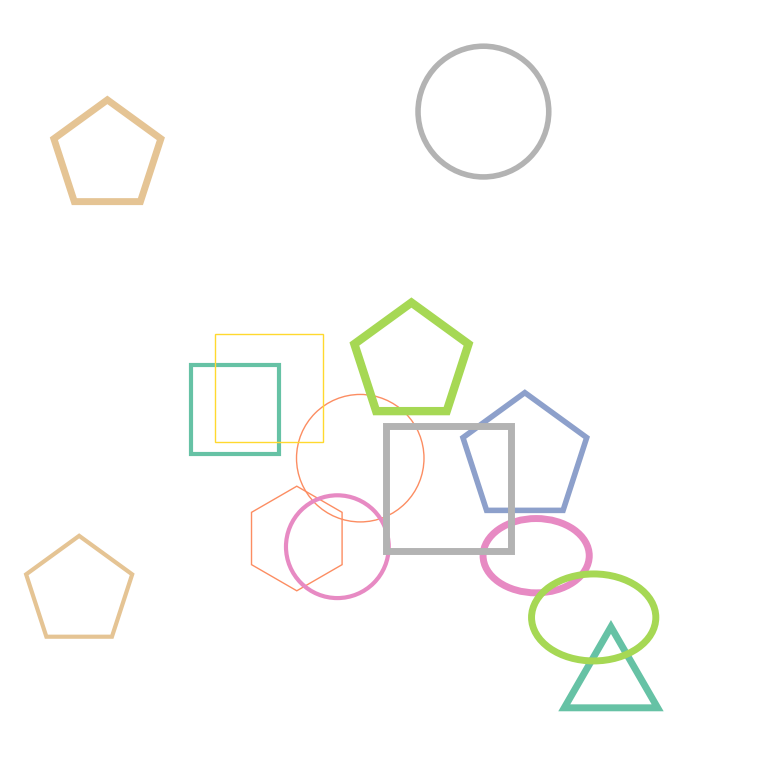[{"shape": "square", "thickness": 1.5, "radius": 0.29, "center": [0.305, 0.468]}, {"shape": "triangle", "thickness": 2.5, "radius": 0.35, "center": [0.793, 0.116]}, {"shape": "circle", "thickness": 0.5, "radius": 0.41, "center": [0.468, 0.405]}, {"shape": "hexagon", "thickness": 0.5, "radius": 0.34, "center": [0.385, 0.301]}, {"shape": "pentagon", "thickness": 2, "radius": 0.42, "center": [0.682, 0.406]}, {"shape": "circle", "thickness": 1.5, "radius": 0.33, "center": [0.438, 0.29]}, {"shape": "oval", "thickness": 2.5, "radius": 0.34, "center": [0.696, 0.278]}, {"shape": "pentagon", "thickness": 3, "radius": 0.39, "center": [0.534, 0.529]}, {"shape": "oval", "thickness": 2.5, "radius": 0.4, "center": [0.771, 0.198]}, {"shape": "square", "thickness": 0.5, "radius": 0.35, "center": [0.349, 0.496]}, {"shape": "pentagon", "thickness": 2.5, "radius": 0.37, "center": [0.139, 0.797]}, {"shape": "pentagon", "thickness": 1.5, "radius": 0.36, "center": [0.103, 0.232]}, {"shape": "square", "thickness": 2.5, "radius": 0.41, "center": [0.582, 0.365]}, {"shape": "circle", "thickness": 2, "radius": 0.42, "center": [0.628, 0.855]}]